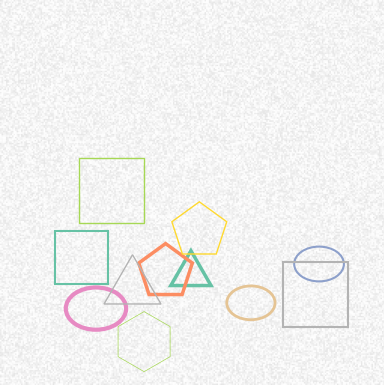[{"shape": "square", "thickness": 1.5, "radius": 0.35, "center": [0.212, 0.331]}, {"shape": "triangle", "thickness": 2.5, "radius": 0.3, "center": [0.496, 0.289]}, {"shape": "pentagon", "thickness": 2.5, "radius": 0.37, "center": [0.43, 0.294]}, {"shape": "oval", "thickness": 1.5, "radius": 0.32, "center": [0.829, 0.314]}, {"shape": "oval", "thickness": 3, "radius": 0.39, "center": [0.249, 0.198]}, {"shape": "square", "thickness": 1, "radius": 0.42, "center": [0.289, 0.506]}, {"shape": "hexagon", "thickness": 0.5, "radius": 0.39, "center": [0.374, 0.113]}, {"shape": "pentagon", "thickness": 1, "radius": 0.37, "center": [0.518, 0.401]}, {"shape": "oval", "thickness": 2, "radius": 0.31, "center": [0.652, 0.213]}, {"shape": "square", "thickness": 1.5, "radius": 0.42, "center": [0.82, 0.235]}, {"shape": "triangle", "thickness": 1, "radius": 0.43, "center": [0.344, 0.253]}]